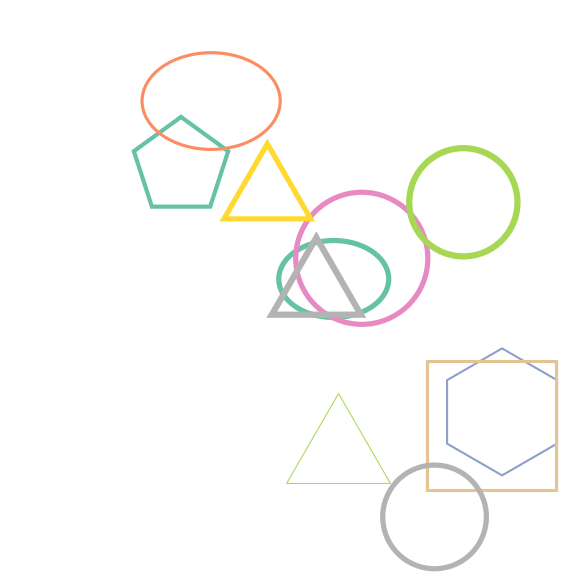[{"shape": "oval", "thickness": 2.5, "radius": 0.48, "center": [0.578, 0.516]}, {"shape": "pentagon", "thickness": 2, "radius": 0.43, "center": [0.313, 0.711]}, {"shape": "oval", "thickness": 1.5, "radius": 0.6, "center": [0.366, 0.824]}, {"shape": "hexagon", "thickness": 1, "radius": 0.55, "center": [0.869, 0.286]}, {"shape": "circle", "thickness": 2.5, "radius": 0.57, "center": [0.626, 0.552]}, {"shape": "triangle", "thickness": 0.5, "radius": 0.52, "center": [0.586, 0.214]}, {"shape": "circle", "thickness": 3, "radius": 0.47, "center": [0.802, 0.649]}, {"shape": "triangle", "thickness": 2.5, "radius": 0.43, "center": [0.463, 0.663]}, {"shape": "square", "thickness": 1.5, "radius": 0.56, "center": [0.851, 0.262]}, {"shape": "triangle", "thickness": 3, "radius": 0.45, "center": [0.548, 0.499]}, {"shape": "circle", "thickness": 2.5, "radius": 0.45, "center": [0.752, 0.104]}]